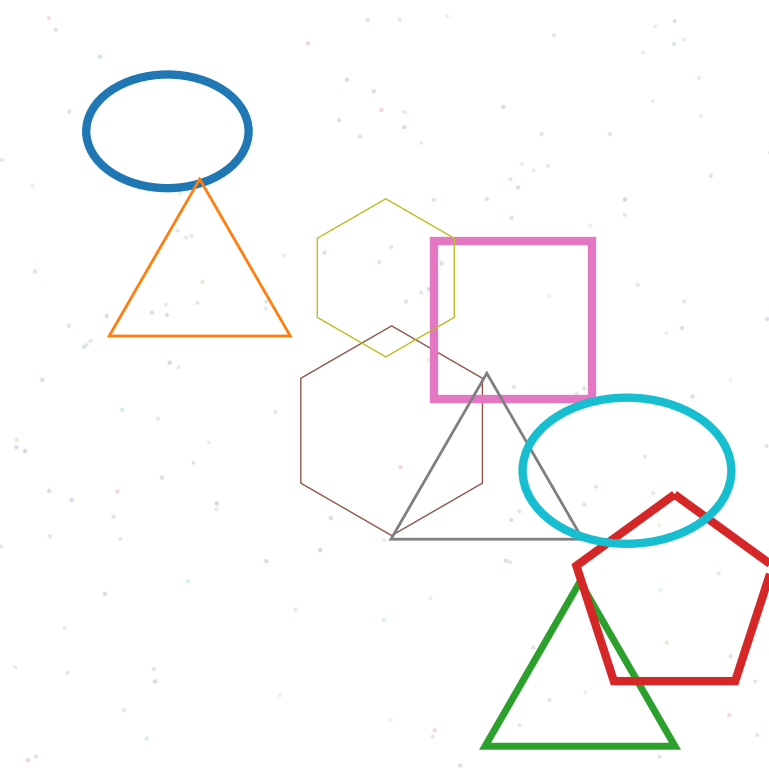[{"shape": "oval", "thickness": 3, "radius": 0.53, "center": [0.217, 0.829]}, {"shape": "triangle", "thickness": 1, "radius": 0.68, "center": [0.259, 0.632]}, {"shape": "triangle", "thickness": 2.5, "radius": 0.71, "center": [0.753, 0.102]}, {"shape": "pentagon", "thickness": 3, "radius": 0.67, "center": [0.876, 0.224]}, {"shape": "hexagon", "thickness": 0.5, "radius": 0.68, "center": [0.509, 0.441]}, {"shape": "square", "thickness": 3, "radius": 0.51, "center": [0.666, 0.585]}, {"shape": "triangle", "thickness": 1, "radius": 0.72, "center": [0.632, 0.372]}, {"shape": "hexagon", "thickness": 0.5, "radius": 0.51, "center": [0.501, 0.639]}, {"shape": "oval", "thickness": 3, "radius": 0.68, "center": [0.814, 0.389]}]